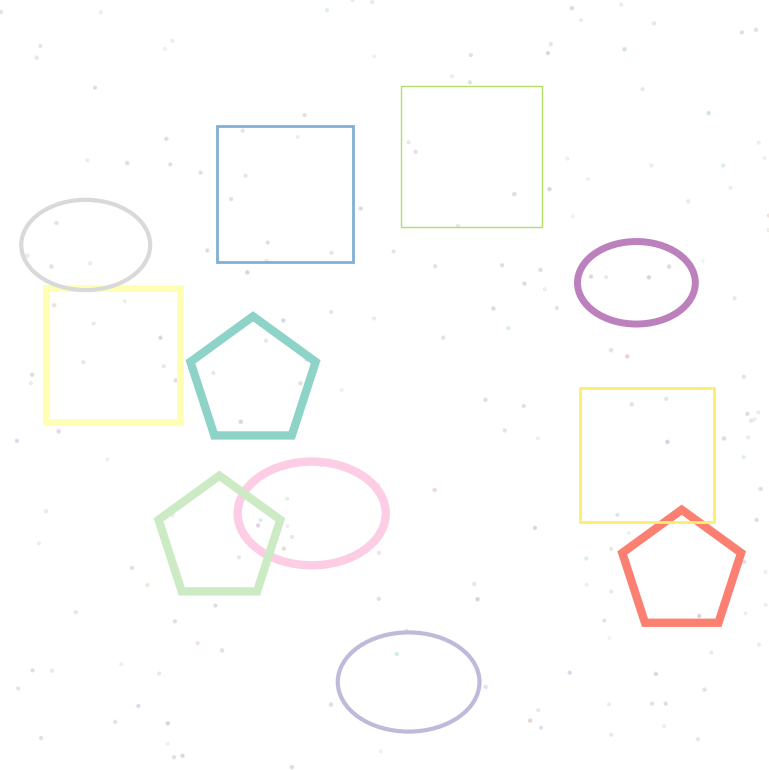[{"shape": "pentagon", "thickness": 3, "radius": 0.43, "center": [0.329, 0.504]}, {"shape": "square", "thickness": 2.5, "radius": 0.43, "center": [0.147, 0.539]}, {"shape": "oval", "thickness": 1.5, "radius": 0.46, "center": [0.531, 0.114]}, {"shape": "pentagon", "thickness": 3, "radius": 0.41, "center": [0.885, 0.257]}, {"shape": "square", "thickness": 1, "radius": 0.44, "center": [0.371, 0.748]}, {"shape": "square", "thickness": 0.5, "radius": 0.46, "center": [0.612, 0.797]}, {"shape": "oval", "thickness": 3, "radius": 0.48, "center": [0.405, 0.333]}, {"shape": "oval", "thickness": 1.5, "radius": 0.42, "center": [0.111, 0.682]}, {"shape": "oval", "thickness": 2.5, "radius": 0.38, "center": [0.827, 0.633]}, {"shape": "pentagon", "thickness": 3, "radius": 0.42, "center": [0.285, 0.299]}, {"shape": "square", "thickness": 1, "radius": 0.44, "center": [0.84, 0.41]}]